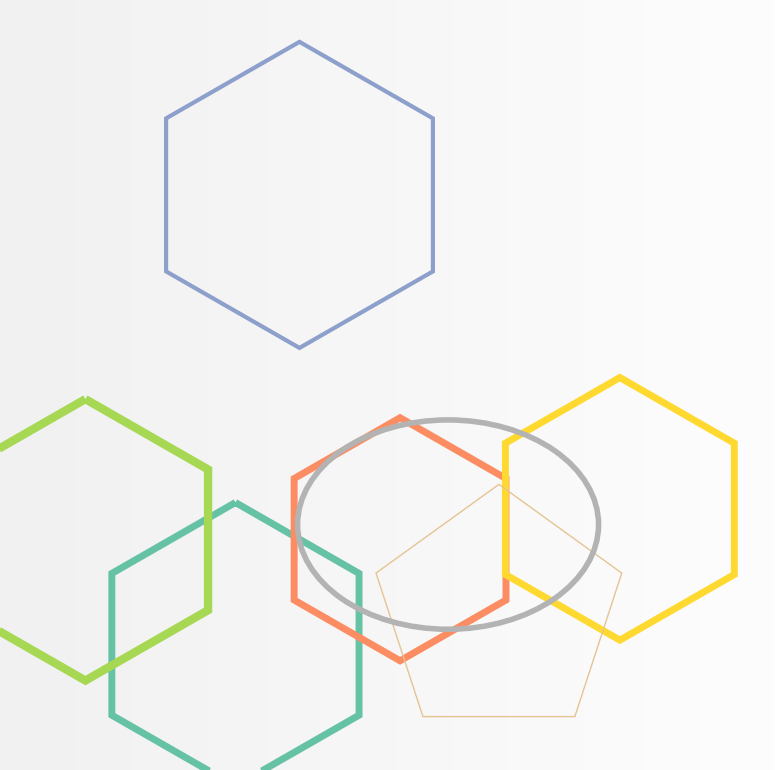[{"shape": "hexagon", "thickness": 2.5, "radius": 0.92, "center": [0.304, 0.163]}, {"shape": "hexagon", "thickness": 2.5, "radius": 0.79, "center": [0.516, 0.3]}, {"shape": "hexagon", "thickness": 1.5, "radius": 0.99, "center": [0.386, 0.747]}, {"shape": "hexagon", "thickness": 3, "radius": 0.91, "center": [0.11, 0.299]}, {"shape": "hexagon", "thickness": 2.5, "radius": 0.85, "center": [0.8, 0.339]}, {"shape": "pentagon", "thickness": 0.5, "radius": 0.83, "center": [0.644, 0.204]}, {"shape": "oval", "thickness": 2, "radius": 0.97, "center": [0.578, 0.319]}]